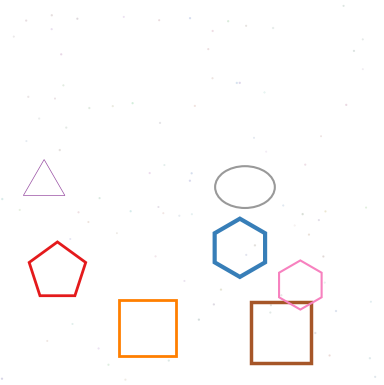[{"shape": "pentagon", "thickness": 2, "radius": 0.39, "center": [0.149, 0.294]}, {"shape": "hexagon", "thickness": 3, "radius": 0.38, "center": [0.623, 0.356]}, {"shape": "triangle", "thickness": 0.5, "radius": 0.31, "center": [0.115, 0.523]}, {"shape": "square", "thickness": 2, "radius": 0.37, "center": [0.382, 0.148]}, {"shape": "square", "thickness": 2.5, "radius": 0.39, "center": [0.729, 0.137]}, {"shape": "hexagon", "thickness": 1.5, "radius": 0.32, "center": [0.78, 0.26]}, {"shape": "oval", "thickness": 1.5, "radius": 0.39, "center": [0.636, 0.514]}]